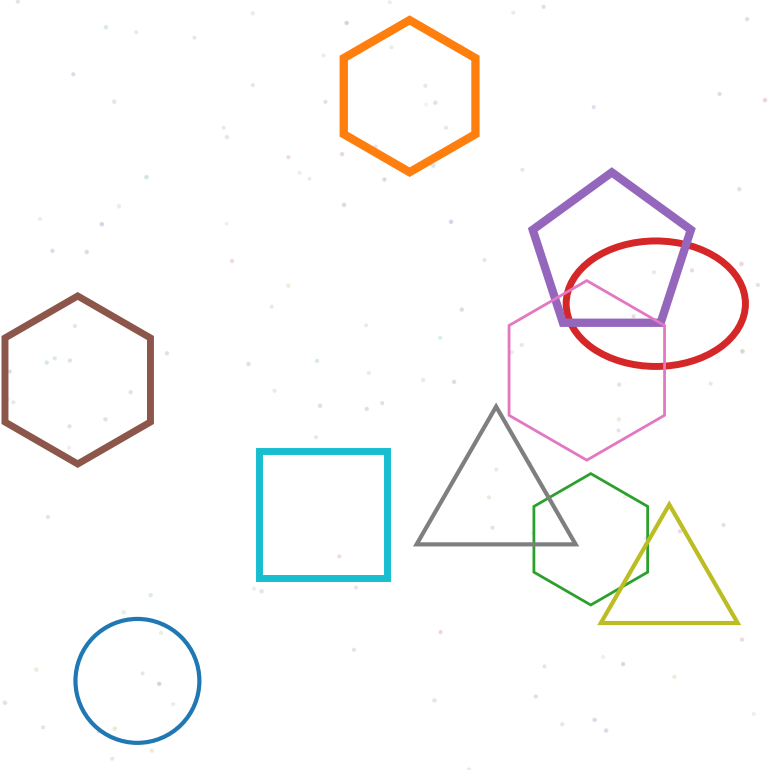[{"shape": "circle", "thickness": 1.5, "radius": 0.4, "center": [0.178, 0.116]}, {"shape": "hexagon", "thickness": 3, "radius": 0.49, "center": [0.532, 0.875]}, {"shape": "hexagon", "thickness": 1, "radius": 0.43, "center": [0.767, 0.3]}, {"shape": "oval", "thickness": 2.5, "radius": 0.58, "center": [0.852, 0.606]}, {"shape": "pentagon", "thickness": 3, "radius": 0.54, "center": [0.795, 0.668]}, {"shape": "hexagon", "thickness": 2.5, "radius": 0.55, "center": [0.101, 0.507]}, {"shape": "hexagon", "thickness": 1, "radius": 0.58, "center": [0.762, 0.519]}, {"shape": "triangle", "thickness": 1.5, "radius": 0.6, "center": [0.644, 0.353]}, {"shape": "triangle", "thickness": 1.5, "radius": 0.51, "center": [0.869, 0.242]}, {"shape": "square", "thickness": 2.5, "radius": 0.41, "center": [0.42, 0.331]}]